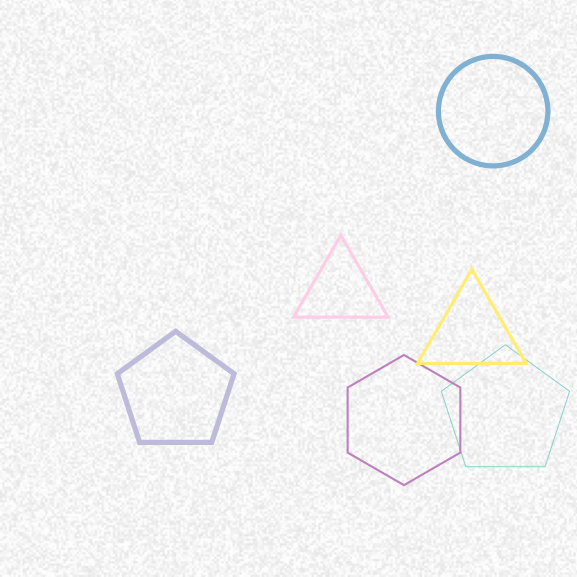[{"shape": "pentagon", "thickness": 0.5, "radius": 0.58, "center": [0.875, 0.285]}, {"shape": "pentagon", "thickness": 2.5, "radius": 0.53, "center": [0.304, 0.319]}, {"shape": "circle", "thickness": 2.5, "radius": 0.47, "center": [0.854, 0.807]}, {"shape": "triangle", "thickness": 1.5, "radius": 0.47, "center": [0.59, 0.497]}, {"shape": "hexagon", "thickness": 1, "radius": 0.56, "center": [0.7, 0.272]}, {"shape": "triangle", "thickness": 1.5, "radius": 0.54, "center": [0.817, 0.424]}]